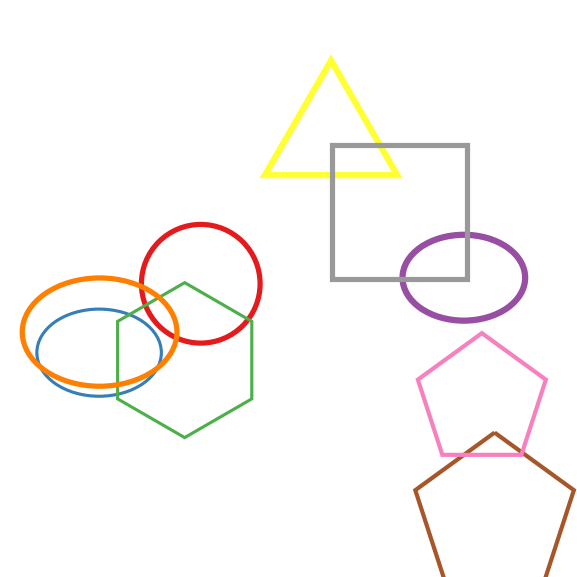[{"shape": "circle", "thickness": 2.5, "radius": 0.51, "center": [0.348, 0.508]}, {"shape": "oval", "thickness": 1.5, "radius": 0.54, "center": [0.172, 0.388]}, {"shape": "hexagon", "thickness": 1.5, "radius": 0.67, "center": [0.32, 0.376]}, {"shape": "oval", "thickness": 3, "radius": 0.53, "center": [0.803, 0.518]}, {"shape": "oval", "thickness": 2.5, "radius": 0.67, "center": [0.172, 0.424]}, {"shape": "triangle", "thickness": 3, "radius": 0.66, "center": [0.573, 0.762]}, {"shape": "pentagon", "thickness": 2, "radius": 0.72, "center": [0.856, 0.106]}, {"shape": "pentagon", "thickness": 2, "radius": 0.58, "center": [0.834, 0.306]}, {"shape": "square", "thickness": 2.5, "radius": 0.58, "center": [0.692, 0.632]}]